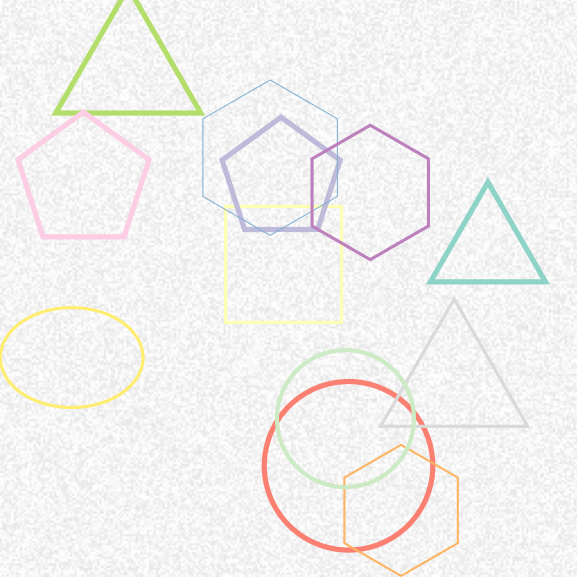[{"shape": "triangle", "thickness": 2.5, "radius": 0.58, "center": [0.845, 0.569]}, {"shape": "square", "thickness": 1.5, "radius": 0.5, "center": [0.49, 0.542]}, {"shape": "pentagon", "thickness": 2.5, "radius": 0.54, "center": [0.487, 0.689]}, {"shape": "circle", "thickness": 2.5, "radius": 0.73, "center": [0.604, 0.193]}, {"shape": "hexagon", "thickness": 0.5, "radius": 0.67, "center": [0.468, 0.726]}, {"shape": "hexagon", "thickness": 1, "radius": 0.57, "center": [0.695, 0.115]}, {"shape": "triangle", "thickness": 2.5, "radius": 0.72, "center": [0.222, 0.876]}, {"shape": "pentagon", "thickness": 2.5, "radius": 0.6, "center": [0.145, 0.686]}, {"shape": "triangle", "thickness": 1.5, "radius": 0.73, "center": [0.786, 0.334]}, {"shape": "hexagon", "thickness": 1.5, "radius": 0.58, "center": [0.641, 0.666]}, {"shape": "circle", "thickness": 2, "radius": 0.59, "center": [0.598, 0.274]}, {"shape": "oval", "thickness": 1.5, "radius": 0.62, "center": [0.124, 0.38]}]